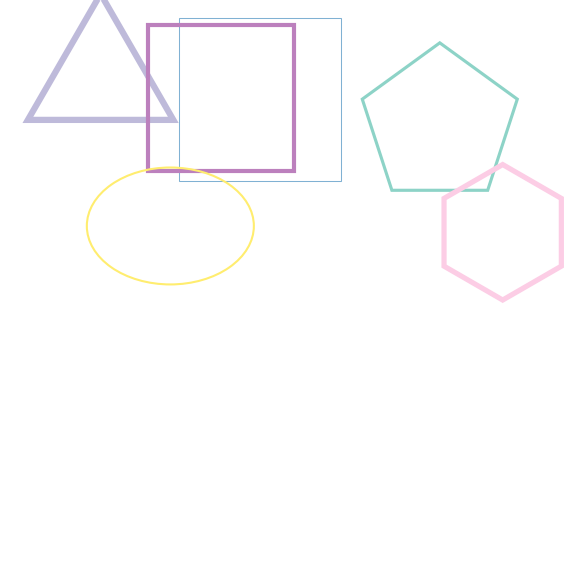[{"shape": "pentagon", "thickness": 1.5, "radius": 0.71, "center": [0.762, 0.784]}, {"shape": "triangle", "thickness": 3, "radius": 0.73, "center": [0.174, 0.864]}, {"shape": "square", "thickness": 0.5, "radius": 0.7, "center": [0.45, 0.827]}, {"shape": "hexagon", "thickness": 2.5, "radius": 0.59, "center": [0.87, 0.597]}, {"shape": "square", "thickness": 2, "radius": 0.63, "center": [0.382, 0.829]}, {"shape": "oval", "thickness": 1, "radius": 0.72, "center": [0.295, 0.608]}]